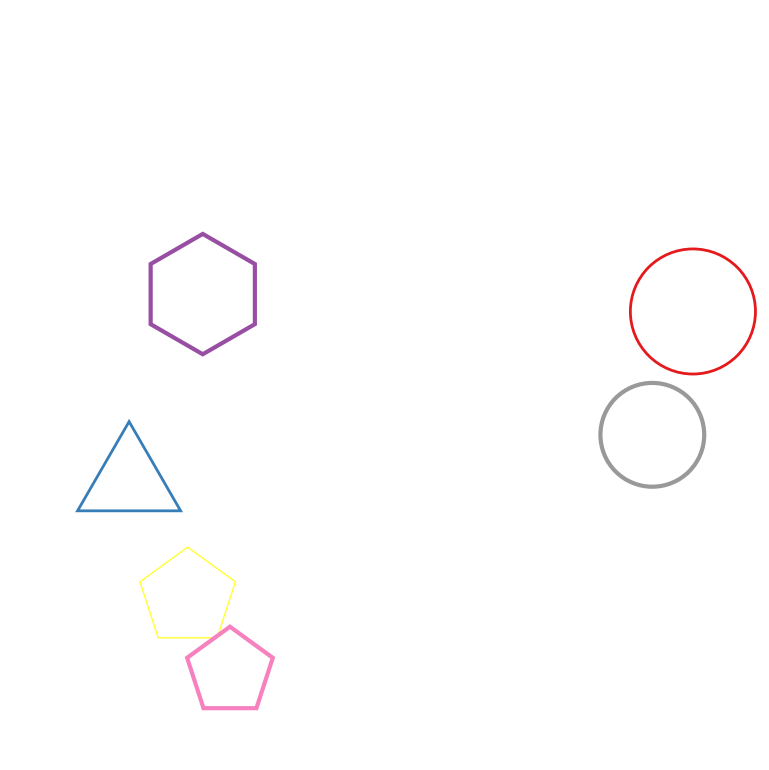[{"shape": "circle", "thickness": 1, "radius": 0.41, "center": [0.9, 0.595]}, {"shape": "triangle", "thickness": 1, "radius": 0.39, "center": [0.168, 0.375]}, {"shape": "hexagon", "thickness": 1.5, "radius": 0.39, "center": [0.263, 0.618]}, {"shape": "pentagon", "thickness": 0.5, "radius": 0.33, "center": [0.244, 0.224]}, {"shape": "pentagon", "thickness": 1.5, "radius": 0.29, "center": [0.299, 0.128]}, {"shape": "circle", "thickness": 1.5, "radius": 0.34, "center": [0.847, 0.435]}]